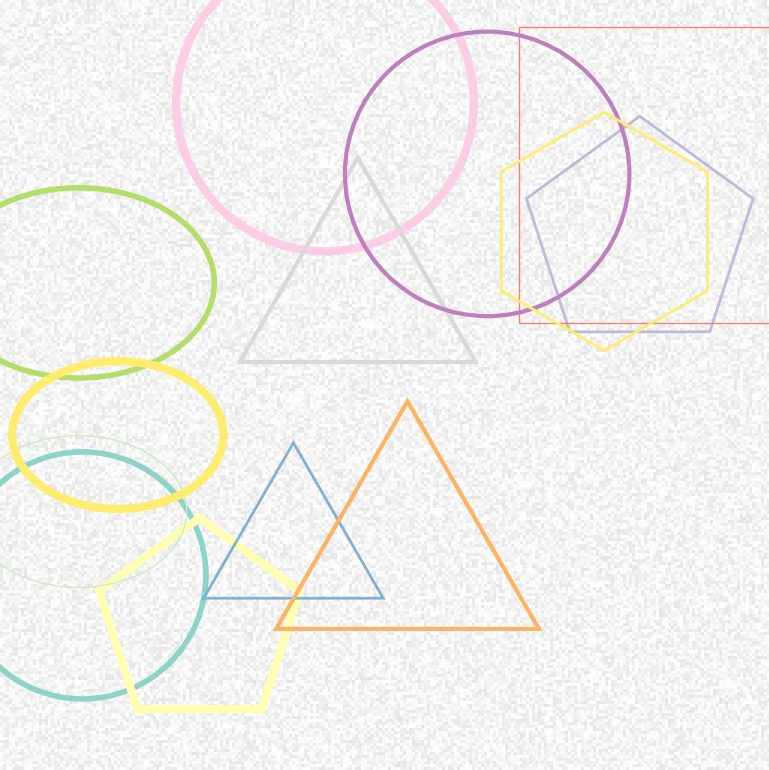[{"shape": "circle", "thickness": 2, "radius": 0.8, "center": [0.107, 0.253]}, {"shape": "pentagon", "thickness": 3, "radius": 0.69, "center": [0.259, 0.19]}, {"shape": "pentagon", "thickness": 1, "radius": 0.77, "center": [0.831, 0.694]}, {"shape": "square", "thickness": 0.5, "radius": 0.96, "center": [0.866, 0.772]}, {"shape": "triangle", "thickness": 1, "radius": 0.67, "center": [0.381, 0.29]}, {"shape": "triangle", "thickness": 1.5, "radius": 0.99, "center": [0.529, 0.282]}, {"shape": "oval", "thickness": 2, "radius": 0.88, "center": [0.102, 0.633]}, {"shape": "circle", "thickness": 3, "radius": 0.97, "center": [0.422, 0.867]}, {"shape": "triangle", "thickness": 1.5, "radius": 0.88, "center": [0.465, 0.618]}, {"shape": "circle", "thickness": 1.5, "radius": 0.92, "center": [0.633, 0.774]}, {"shape": "oval", "thickness": 0.5, "radius": 0.7, "center": [0.102, 0.336]}, {"shape": "hexagon", "thickness": 1, "radius": 0.77, "center": [0.785, 0.7]}, {"shape": "oval", "thickness": 3, "radius": 0.69, "center": [0.153, 0.435]}]